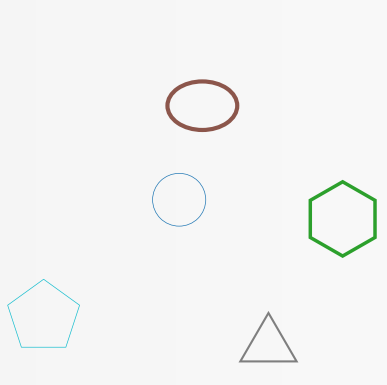[{"shape": "circle", "thickness": 0.5, "radius": 0.34, "center": [0.462, 0.481]}, {"shape": "hexagon", "thickness": 2.5, "radius": 0.48, "center": [0.884, 0.431]}, {"shape": "oval", "thickness": 3, "radius": 0.45, "center": [0.522, 0.725]}, {"shape": "triangle", "thickness": 1.5, "radius": 0.42, "center": [0.693, 0.103]}, {"shape": "pentagon", "thickness": 0.5, "radius": 0.49, "center": [0.113, 0.177]}]